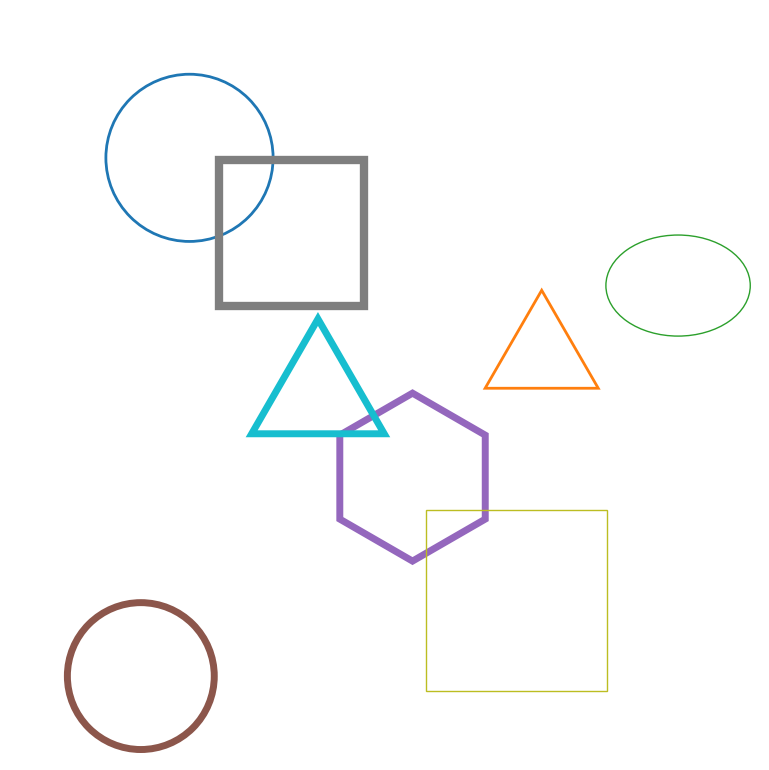[{"shape": "circle", "thickness": 1, "radius": 0.54, "center": [0.246, 0.795]}, {"shape": "triangle", "thickness": 1, "radius": 0.42, "center": [0.704, 0.538]}, {"shape": "oval", "thickness": 0.5, "radius": 0.47, "center": [0.881, 0.629]}, {"shape": "hexagon", "thickness": 2.5, "radius": 0.55, "center": [0.536, 0.38]}, {"shape": "circle", "thickness": 2.5, "radius": 0.48, "center": [0.183, 0.122]}, {"shape": "square", "thickness": 3, "radius": 0.47, "center": [0.379, 0.697]}, {"shape": "square", "thickness": 0.5, "radius": 0.59, "center": [0.671, 0.22]}, {"shape": "triangle", "thickness": 2.5, "radius": 0.5, "center": [0.413, 0.486]}]